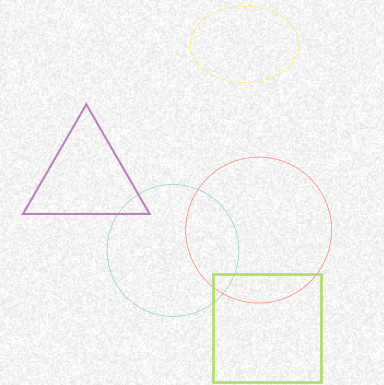[{"shape": "circle", "thickness": 0.5, "radius": 0.86, "center": [0.449, 0.349]}, {"shape": "circle", "thickness": 0.5, "radius": 0.95, "center": [0.672, 0.402]}, {"shape": "square", "thickness": 2, "radius": 0.7, "center": [0.694, 0.148]}, {"shape": "triangle", "thickness": 1.5, "radius": 0.95, "center": [0.224, 0.539]}, {"shape": "oval", "thickness": 0.5, "radius": 0.71, "center": [0.636, 0.885]}]